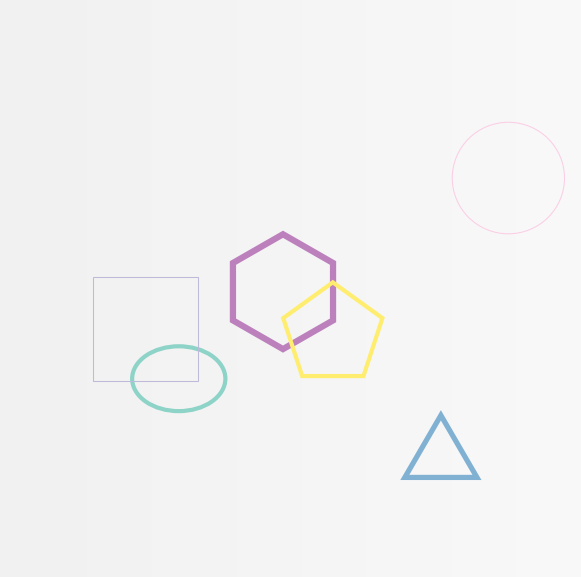[{"shape": "oval", "thickness": 2, "radius": 0.4, "center": [0.308, 0.343]}, {"shape": "square", "thickness": 0.5, "radius": 0.45, "center": [0.25, 0.429]}, {"shape": "triangle", "thickness": 2.5, "radius": 0.36, "center": [0.759, 0.208]}, {"shape": "circle", "thickness": 0.5, "radius": 0.48, "center": [0.875, 0.691]}, {"shape": "hexagon", "thickness": 3, "radius": 0.5, "center": [0.487, 0.494]}, {"shape": "pentagon", "thickness": 2, "radius": 0.45, "center": [0.573, 0.421]}]